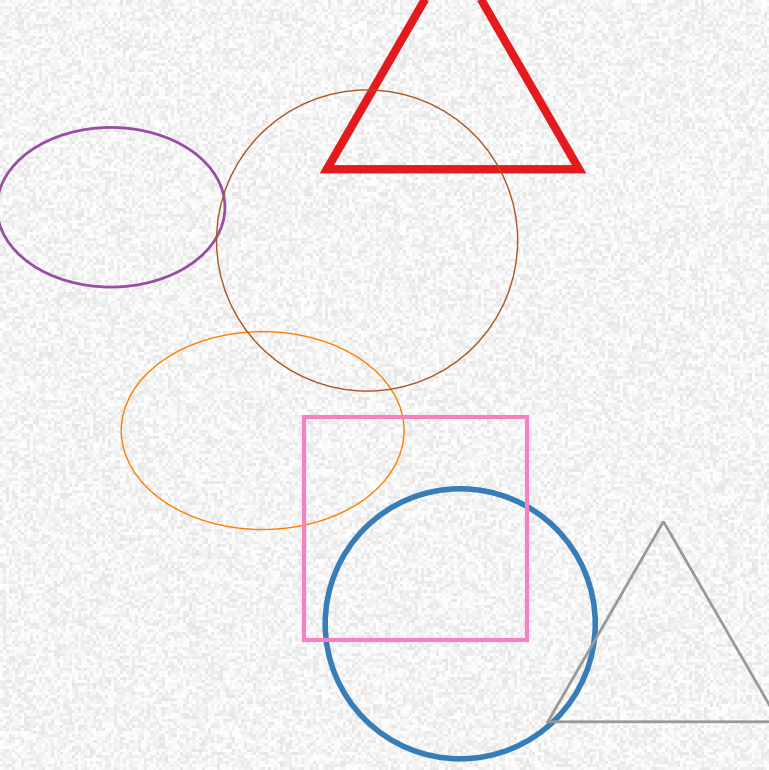[{"shape": "triangle", "thickness": 3, "radius": 0.95, "center": [0.588, 0.875]}, {"shape": "circle", "thickness": 2, "radius": 0.88, "center": [0.598, 0.19]}, {"shape": "oval", "thickness": 1, "radius": 0.74, "center": [0.144, 0.731]}, {"shape": "oval", "thickness": 0.5, "radius": 0.92, "center": [0.341, 0.441]}, {"shape": "circle", "thickness": 0.5, "radius": 0.98, "center": [0.477, 0.688]}, {"shape": "square", "thickness": 1.5, "radius": 0.72, "center": [0.539, 0.314]}, {"shape": "triangle", "thickness": 1, "radius": 0.87, "center": [0.862, 0.149]}]